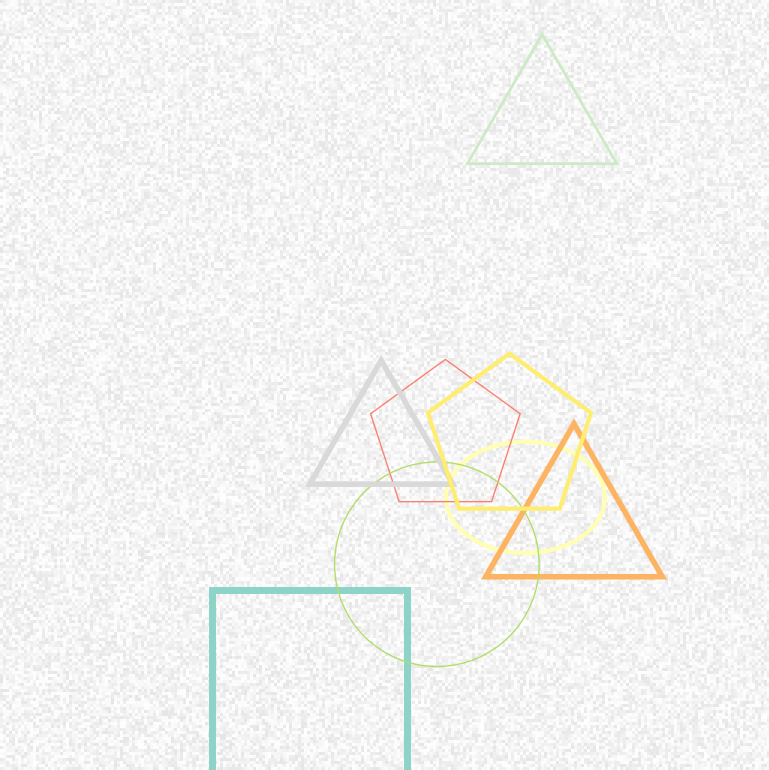[{"shape": "square", "thickness": 2.5, "radius": 0.63, "center": [0.402, 0.108]}, {"shape": "oval", "thickness": 1.5, "radius": 0.52, "center": [0.682, 0.354]}, {"shape": "pentagon", "thickness": 0.5, "radius": 0.51, "center": [0.578, 0.431]}, {"shape": "triangle", "thickness": 2, "radius": 0.66, "center": [0.745, 0.317]}, {"shape": "circle", "thickness": 0.5, "radius": 0.66, "center": [0.567, 0.267]}, {"shape": "triangle", "thickness": 2, "radius": 0.54, "center": [0.495, 0.425]}, {"shape": "triangle", "thickness": 1, "radius": 0.56, "center": [0.704, 0.843]}, {"shape": "pentagon", "thickness": 1.5, "radius": 0.56, "center": [0.662, 0.429]}]